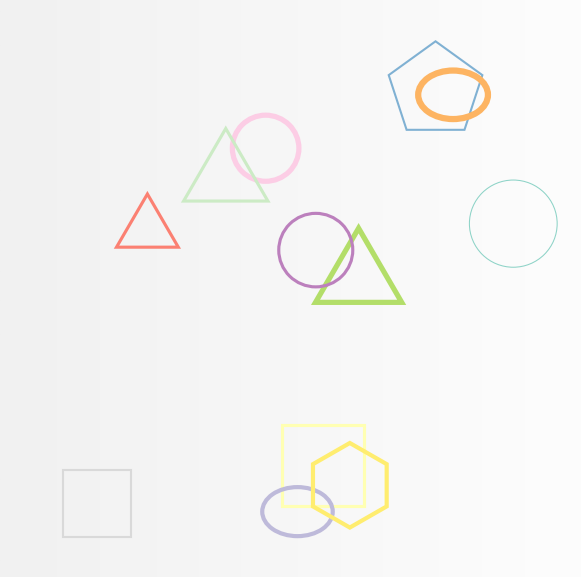[{"shape": "circle", "thickness": 0.5, "radius": 0.38, "center": [0.883, 0.612]}, {"shape": "square", "thickness": 1.5, "radius": 0.35, "center": [0.556, 0.193]}, {"shape": "oval", "thickness": 2, "radius": 0.3, "center": [0.512, 0.113]}, {"shape": "triangle", "thickness": 1.5, "radius": 0.31, "center": [0.254, 0.602]}, {"shape": "pentagon", "thickness": 1, "radius": 0.42, "center": [0.749, 0.843]}, {"shape": "oval", "thickness": 3, "radius": 0.3, "center": [0.779, 0.835]}, {"shape": "triangle", "thickness": 2.5, "radius": 0.43, "center": [0.617, 0.518]}, {"shape": "circle", "thickness": 2.5, "radius": 0.29, "center": [0.457, 0.742]}, {"shape": "square", "thickness": 1, "radius": 0.29, "center": [0.167, 0.127]}, {"shape": "circle", "thickness": 1.5, "radius": 0.32, "center": [0.543, 0.566]}, {"shape": "triangle", "thickness": 1.5, "radius": 0.42, "center": [0.388, 0.693]}, {"shape": "hexagon", "thickness": 2, "radius": 0.37, "center": [0.602, 0.159]}]